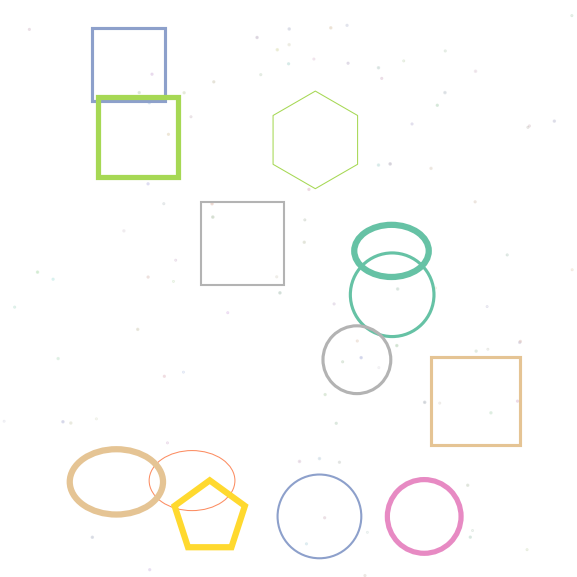[{"shape": "oval", "thickness": 3, "radius": 0.32, "center": [0.678, 0.565]}, {"shape": "circle", "thickness": 1.5, "radius": 0.36, "center": [0.679, 0.489]}, {"shape": "oval", "thickness": 0.5, "radius": 0.37, "center": [0.333, 0.167]}, {"shape": "circle", "thickness": 1, "radius": 0.36, "center": [0.553, 0.105]}, {"shape": "square", "thickness": 1.5, "radius": 0.32, "center": [0.223, 0.887]}, {"shape": "circle", "thickness": 2.5, "radius": 0.32, "center": [0.735, 0.105]}, {"shape": "hexagon", "thickness": 0.5, "radius": 0.42, "center": [0.546, 0.757]}, {"shape": "square", "thickness": 2.5, "radius": 0.35, "center": [0.239, 0.762]}, {"shape": "pentagon", "thickness": 3, "radius": 0.32, "center": [0.363, 0.103]}, {"shape": "oval", "thickness": 3, "radius": 0.4, "center": [0.202, 0.165]}, {"shape": "square", "thickness": 1.5, "radius": 0.38, "center": [0.824, 0.305]}, {"shape": "square", "thickness": 1, "radius": 0.36, "center": [0.42, 0.578]}, {"shape": "circle", "thickness": 1.5, "radius": 0.29, "center": [0.618, 0.376]}]